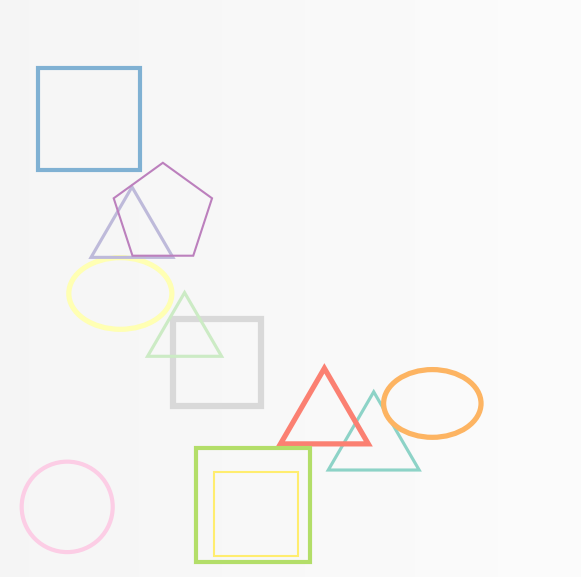[{"shape": "triangle", "thickness": 1.5, "radius": 0.45, "center": [0.643, 0.23]}, {"shape": "oval", "thickness": 2.5, "radius": 0.44, "center": [0.207, 0.491]}, {"shape": "triangle", "thickness": 1.5, "radius": 0.41, "center": [0.227, 0.594]}, {"shape": "triangle", "thickness": 2.5, "radius": 0.44, "center": [0.558, 0.274]}, {"shape": "square", "thickness": 2, "radius": 0.44, "center": [0.153, 0.793]}, {"shape": "oval", "thickness": 2.5, "radius": 0.42, "center": [0.744, 0.301]}, {"shape": "square", "thickness": 2, "radius": 0.49, "center": [0.436, 0.125]}, {"shape": "circle", "thickness": 2, "radius": 0.39, "center": [0.116, 0.121]}, {"shape": "square", "thickness": 3, "radius": 0.38, "center": [0.374, 0.371]}, {"shape": "pentagon", "thickness": 1, "radius": 0.44, "center": [0.28, 0.628]}, {"shape": "triangle", "thickness": 1.5, "radius": 0.37, "center": [0.318, 0.419]}, {"shape": "square", "thickness": 1, "radius": 0.36, "center": [0.441, 0.109]}]